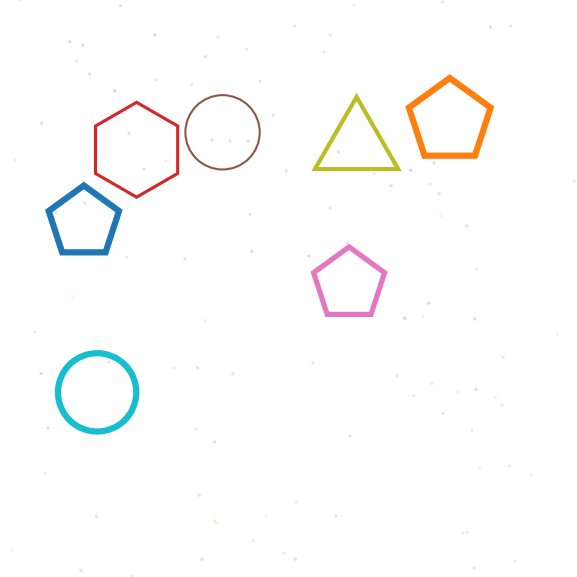[{"shape": "pentagon", "thickness": 3, "radius": 0.32, "center": [0.145, 0.614]}, {"shape": "pentagon", "thickness": 3, "radius": 0.37, "center": [0.779, 0.79]}, {"shape": "hexagon", "thickness": 1.5, "radius": 0.41, "center": [0.237, 0.74]}, {"shape": "circle", "thickness": 1, "radius": 0.32, "center": [0.385, 0.77]}, {"shape": "pentagon", "thickness": 2.5, "radius": 0.32, "center": [0.605, 0.507]}, {"shape": "triangle", "thickness": 2, "radius": 0.42, "center": [0.617, 0.748]}, {"shape": "circle", "thickness": 3, "radius": 0.34, "center": [0.168, 0.32]}]